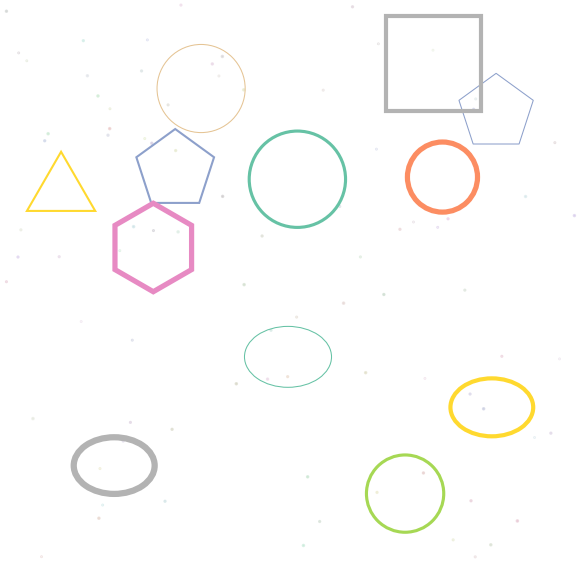[{"shape": "oval", "thickness": 0.5, "radius": 0.38, "center": [0.499, 0.381]}, {"shape": "circle", "thickness": 1.5, "radius": 0.42, "center": [0.515, 0.689]}, {"shape": "circle", "thickness": 2.5, "radius": 0.3, "center": [0.766, 0.693]}, {"shape": "pentagon", "thickness": 0.5, "radius": 0.34, "center": [0.859, 0.804]}, {"shape": "pentagon", "thickness": 1, "radius": 0.35, "center": [0.303, 0.705]}, {"shape": "hexagon", "thickness": 2.5, "radius": 0.38, "center": [0.265, 0.571]}, {"shape": "circle", "thickness": 1.5, "radius": 0.33, "center": [0.701, 0.144]}, {"shape": "oval", "thickness": 2, "radius": 0.36, "center": [0.852, 0.294]}, {"shape": "triangle", "thickness": 1, "radius": 0.34, "center": [0.106, 0.668]}, {"shape": "circle", "thickness": 0.5, "radius": 0.38, "center": [0.348, 0.846]}, {"shape": "oval", "thickness": 3, "radius": 0.35, "center": [0.198, 0.193]}, {"shape": "square", "thickness": 2, "radius": 0.41, "center": [0.75, 0.889]}]